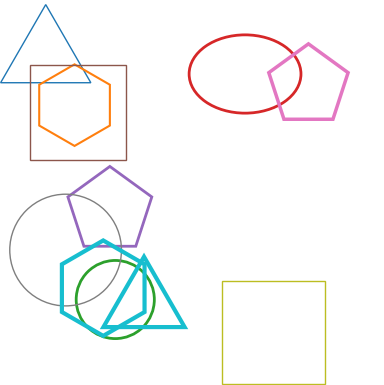[{"shape": "triangle", "thickness": 1, "radius": 0.68, "center": [0.119, 0.853]}, {"shape": "hexagon", "thickness": 1.5, "radius": 0.53, "center": [0.194, 0.727]}, {"shape": "circle", "thickness": 2, "radius": 0.51, "center": [0.299, 0.222]}, {"shape": "oval", "thickness": 2, "radius": 0.73, "center": [0.636, 0.808]}, {"shape": "pentagon", "thickness": 2, "radius": 0.57, "center": [0.285, 0.453]}, {"shape": "square", "thickness": 1, "radius": 0.62, "center": [0.202, 0.708]}, {"shape": "pentagon", "thickness": 2.5, "radius": 0.54, "center": [0.801, 0.778]}, {"shape": "circle", "thickness": 1, "radius": 0.73, "center": [0.17, 0.351]}, {"shape": "square", "thickness": 1, "radius": 0.67, "center": [0.71, 0.136]}, {"shape": "triangle", "thickness": 3, "radius": 0.61, "center": [0.374, 0.211]}, {"shape": "hexagon", "thickness": 3, "radius": 0.62, "center": [0.268, 0.252]}]